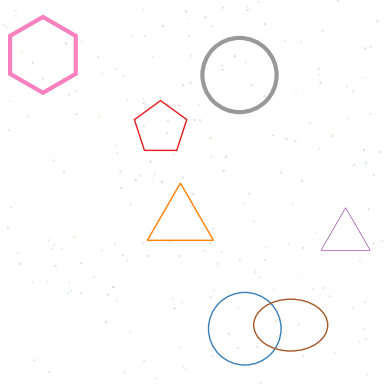[{"shape": "pentagon", "thickness": 1, "radius": 0.36, "center": [0.417, 0.667]}, {"shape": "circle", "thickness": 1, "radius": 0.47, "center": [0.636, 0.146]}, {"shape": "triangle", "thickness": 0.5, "radius": 0.37, "center": [0.898, 0.387]}, {"shape": "triangle", "thickness": 1, "radius": 0.5, "center": [0.469, 0.425]}, {"shape": "oval", "thickness": 1, "radius": 0.48, "center": [0.755, 0.156]}, {"shape": "hexagon", "thickness": 3, "radius": 0.49, "center": [0.111, 0.858]}, {"shape": "circle", "thickness": 3, "radius": 0.48, "center": [0.622, 0.805]}]